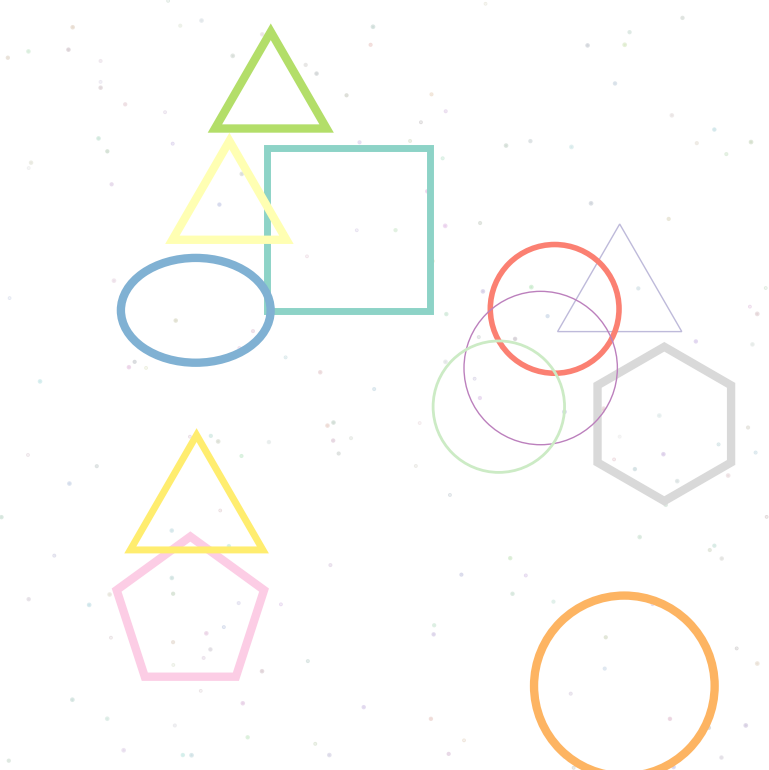[{"shape": "square", "thickness": 2.5, "radius": 0.53, "center": [0.452, 0.702]}, {"shape": "triangle", "thickness": 3, "radius": 0.43, "center": [0.298, 0.731]}, {"shape": "triangle", "thickness": 0.5, "radius": 0.47, "center": [0.805, 0.616]}, {"shape": "circle", "thickness": 2, "radius": 0.42, "center": [0.72, 0.599]}, {"shape": "oval", "thickness": 3, "radius": 0.49, "center": [0.254, 0.597]}, {"shape": "circle", "thickness": 3, "radius": 0.59, "center": [0.811, 0.109]}, {"shape": "triangle", "thickness": 3, "radius": 0.42, "center": [0.352, 0.875]}, {"shape": "pentagon", "thickness": 3, "radius": 0.5, "center": [0.247, 0.203]}, {"shape": "hexagon", "thickness": 3, "radius": 0.5, "center": [0.863, 0.449]}, {"shape": "circle", "thickness": 0.5, "radius": 0.5, "center": [0.702, 0.522]}, {"shape": "circle", "thickness": 1, "radius": 0.43, "center": [0.648, 0.472]}, {"shape": "triangle", "thickness": 2.5, "radius": 0.5, "center": [0.255, 0.336]}]